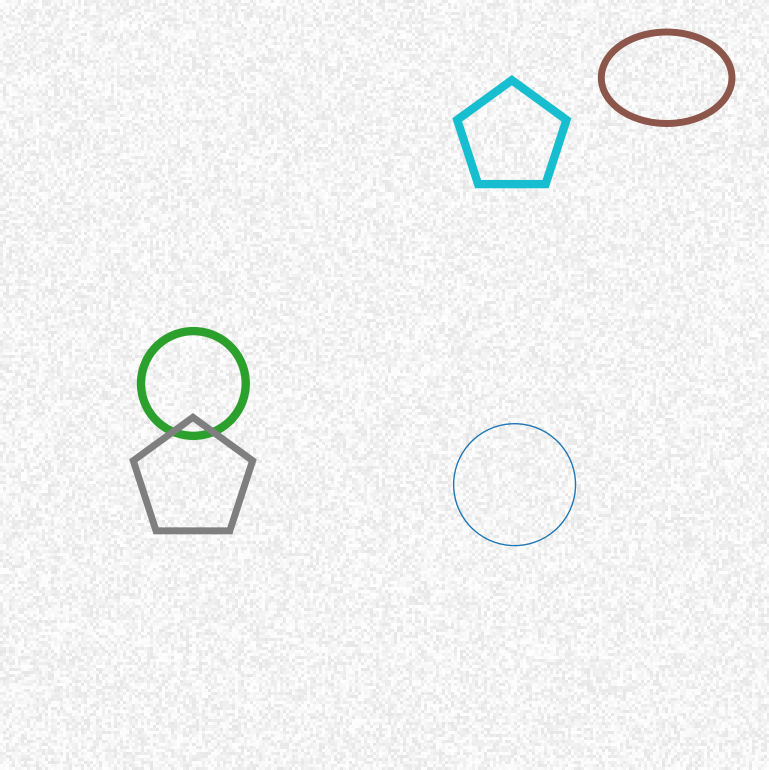[{"shape": "circle", "thickness": 0.5, "radius": 0.4, "center": [0.668, 0.371]}, {"shape": "circle", "thickness": 3, "radius": 0.34, "center": [0.251, 0.502]}, {"shape": "oval", "thickness": 2.5, "radius": 0.42, "center": [0.866, 0.899]}, {"shape": "pentagon", "thickness": 2.5, "radius": 0.41, "center": [0.251, 0.377]}, {"shape": "pentagon", "thickness": 3, "radius": 0.37, "center": [0.665, 0.821]}]